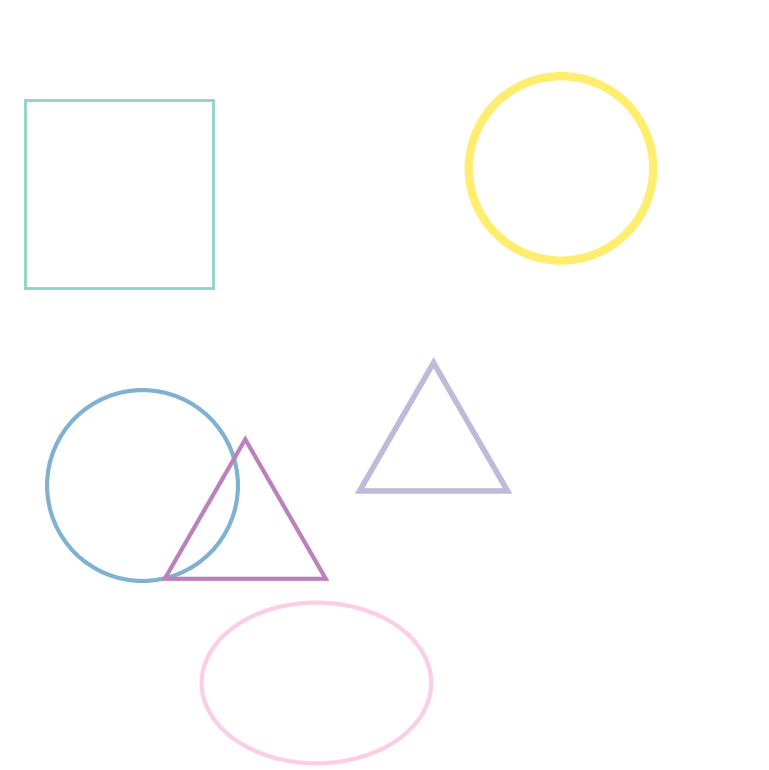[{"shape": "square", "thickness": 1, "radius": 0.61, "center": [0.155, 0.748]}, {"shape": "triangle", "thickness": 2, "radius": 0.55, "center": [0.563, 0.418]}, {"shape": "circle", "thickness": 1.5, "radius": 0.62, "center": [0.185, 0.369]}, {"shape": "oval", "thickness": 1.5, "radius": 0.75, "center": [0.411, 0.113]}, {"shape": "triangle", "thickness": 1.5, "radius": 0.6, "center": [0.319, 0.309]}, {"shape": "circle", "thickness": 3, "radius": 0.6, "center": [0.729, 0.781]}]